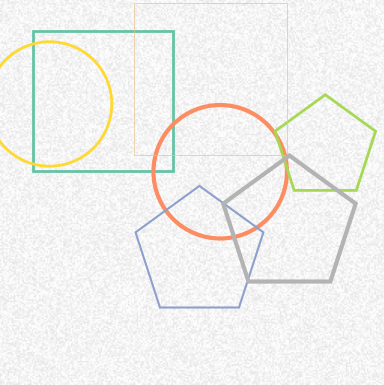[{"shape": "square", "thickness": 2, "radius": 0.91, "center": [0.268, 0.738]}, {"shape": "circle", "thickness": 3, "radius": 0.87, "center": [0.572, 0.554]}, {"shape": "pentagon", "thickness": 1.5, "radius": 0.87, "center": [0.518, 0.343]}, {"shape": "pentagon", "thickness": 2, "radius": 0.69, "center": [0.845, 0.617]}, {"shape": "circle", "thickness": 2, "radius": 0.81, "center": [0.129, 0.73]}, {"shape": "square", "thickness": 0.5, "radius": 0.99, "center": [0.546, 0.795]}, {"shape": "pentagon", "thickness": 3, "radius": 0.9, "center": [0.752, 0.415]}]